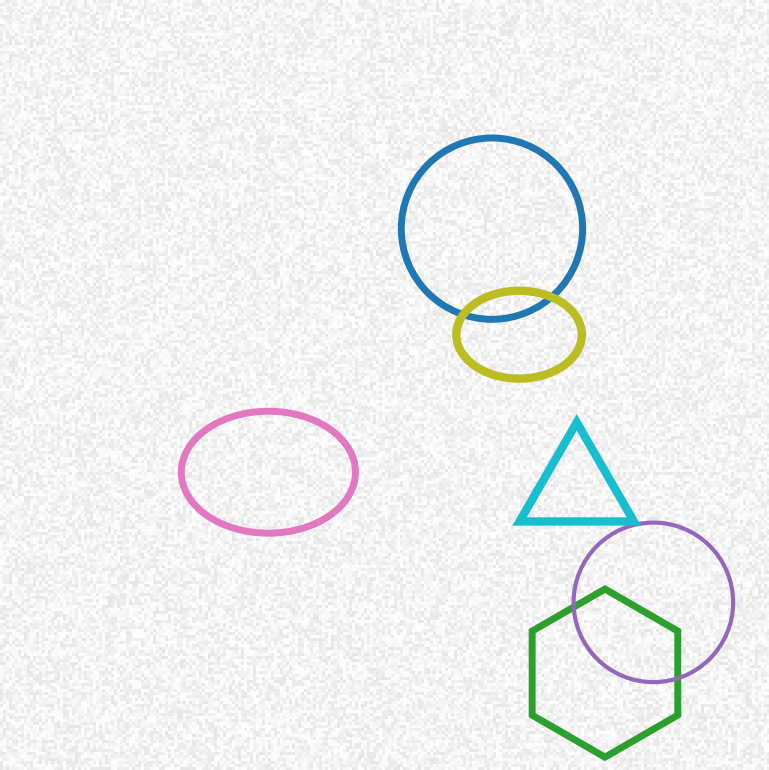[{"shape": "circle", "thickness": 2.5, "radius": 0.59, "center": [0.639, 0.703]}, {"shape": "hexagon", "thickness": 2.5, "radius": 0.55, "center": [0.786, 0.126]}, {"shape": "circle", "thickness": 1.5, "radius": 0.52, "center": [0.849, 0.218]}, {"shape": "oval", "thickness": 2.5, "radius": 0.57, "center": [0.349, 0.387]}, {"shape": "oval", "thickness": 3, "radius": 0.41, "center": [0.674, 0.565]}, {"shape": "triangle", "thickness": 3, "radius": 0.43, "center": [0.749, 0.366]}]